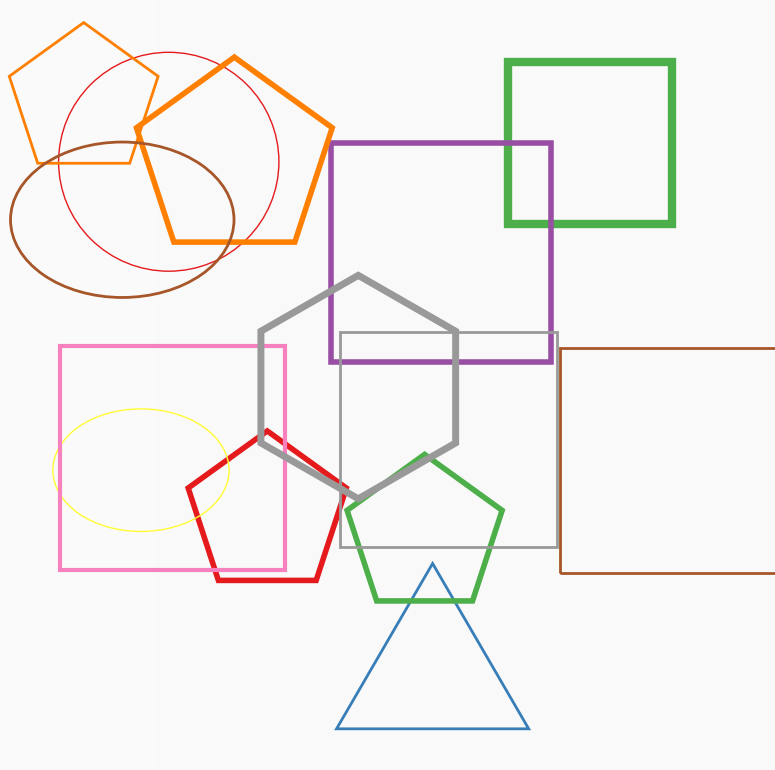[{"shape": "circle", "thickness": 0.5, "radius": 0.71, "center": [0.218, 0.79]}, {"shape": "pentagon", "thickness": 2, "radius": 0.54, "center": [0.345, 0.333]}, {"shape": "triangle", "thickness": 1, "radius": 0.72, "center": [0.558, 0.125]}, {"shape": "pentagon", "thickness": 2, "radius": 0.53, "center": [0.548, 0.305]}, {"shape": "square", "thickness": 3, "radius": 0.53, "center": [0.761, 0.814]}, {"shape": "square", "thickness": 2, "radius": 0.71, "center": [0.568, 0.672]}, {"shape": "pentagon", "thickness": 2, "radius": 0.66, "center": [0.302, 0.793]}, {"shape": "pentagon", "thickness": 1, "radius": 0.5, "center": [0.108, 0.87]}, {"shape": "oval", "thickness": 0.5, "radius": 0.57, "center": [0.182, 0.389]}, {"shape": "oval", "thickness": 1, "radius": 0.72, "center": [0.158, 0.715]}, {"shape": "square", "thickness": 1, "radius": 0.73, "center": [0.869, 0.402]}, {"shape": "square", "thickness": 1.5, "radius": 0.72, "center": [0.223, 0.405]}, {"shape": "hexagon", "thickness": 2.5, "radius": 0.73, "center": [0.462, 0.497]}, {"shape": "square", "thickness": 1, "radius": 0.7, "center": [0.579, 0.429]}]